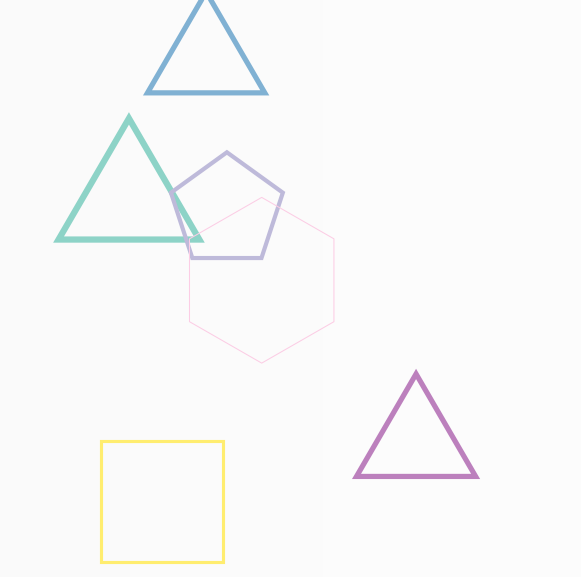[{"shape": "triangle", "thickness": 3, "radius": 0.7, "center": [0.222, 0.654]}, {"shape": "pentagon", "thickness": 2, "radius": 0.51, "center": [0.39, 0.634]}, {"shape": "triangle", "thickness": 2.5, "radius": 0.58, "center": [0.355, 0.897]}, {"shape": "hexagon", "thickness": 0.5, "radius": 0.72, "center": [0.45, 0.514]}, {"shape": "triangle", "thickness": 2.5, "radius": 0.59, "center": [0.716, 0.233]}, {"shape": "square", "thickness": 1.5, "radius": 0.52, "center": [0.279, 0.13]}]